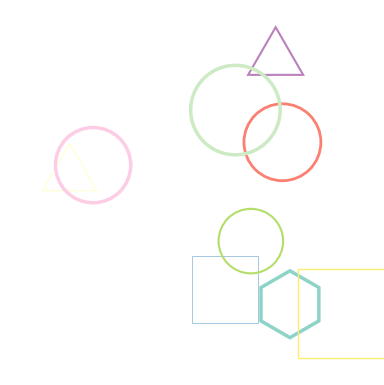[{"shape": "hexagon", "thickness": 2.5, "radius": 0.43, "center": [0.753, 0.21]}, {"shape": "triangle", "thickness": 0.5, "radius": 0.41, "center": [0.181, 0.545]}, {"shape": "circle", "thickness": 2, "radius": 0.5, "center": [0.734, 0.631]}, {"shape": "square", "thickness": 0.5, "radius": 0.43, "center": [0.584, 0.247]}, {"shape": "circle", "thickness": 1.5, "radius": 0.42, "center": [0.652, 0.374]}, {"shape": "circle", "thickness": 2.5, "radius": 0.49, "center": [0.242, 0.571]}, {"shape": "triangle", "thickness": 1.5, "radius": 0.41, "center": [0.716, 0.847]}, {"shape": "circle", "thickness": 2.5, "radius": 0.58, "center": [0.611, 0.714]}, {"shape": "square", "thickness": 1, "radius": 0.57, "center": [0.889, 0.186]}]